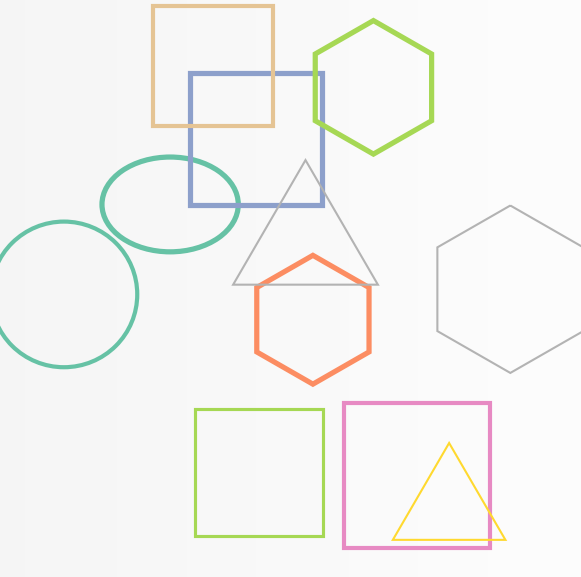[{"shape": "circle", "thickness": 2, "radius": 0.63, "center": [0.11, 0.489]}, {"shape": "oval", "thickness": 2.5, "radius": 0.59, "center": [0.293, 0.645]}, {"shape": "hexagon", "thickness": 2.5, "radius": 0.56, "center": [0.538, 0.445]}, {"shape": "square", "thickness": 2.5, "radius": 0.57, "center": [0.441, 0.759]}, {"shape": "square", "thickness": 2, "radius": 0.63, "center": [0.717, 0.176]}, {"shape": "square", "thickness": 1.5, "radius": 0.55, "center": [0.446, 0.181]}, {"shape": "hexagon", "thickness": 2.5, "radius": 0.58, "center": [0.642, 0.848]}, {"shape": "triangle", "thickness": 1, "radius": 0.56, "center": [0.773, 0.12]}, {"shape": "square", "thickness": 2, "radius": 0.52, "center": [0.367, 0.885]}, {"shape": "triangle", "thickness": 1, "radius": 0.72, "center": [0.526, 0.578]}, {"shape": "hexagon", "thickness": 1, "radius": 0.72, "center": [0.878, 0.498]}]